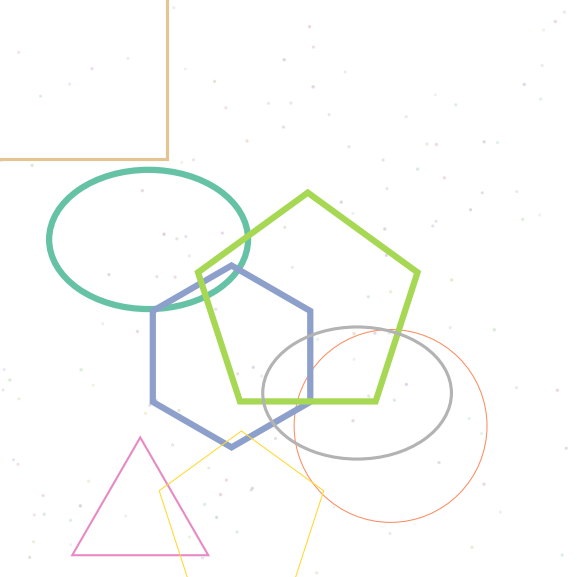[{"shape": "oval", "thickness": 3, "radius": 0.86, "center": [0.257, 0.585]}, {"shape": "circle", "thickness": 0.5, "radius": 0.84, "center": [0.676, 0.262]}, {"shape": "hexagon", "thickness": 3, "radius": 0.79, "center": [0.401, 0.382]}, {"shape": "triangle", "thickness": 1, "radius": 0.68, "center": [0.243, 0.106]}, {"shape": "pentagon", "thickness": 3, "radius": 1.0, "center": [0.533, 0.466]}, {"shape": "pentagon", "thickness": 0.5, "radius": 0.75, "center": [0.418, 0.103]}, {"shape": "square", "thickness": 1.5, "radius": 0.86, "center": [0.117, 0.896]}, {"shape": "oval", "thickness": 1.5, "radius": 0.82, "center": [0.618, 0.319]}]